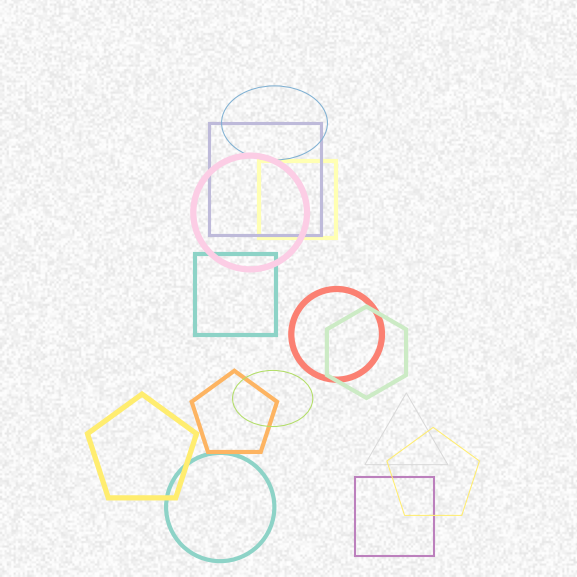[{"shape": "square", "thickness": 2, "radius": 0.35, "center": [0.407, 0.489]}, {"shape": "circle", "thickness": 2, "radius": 0.47, "center": [0.381, 0.121]}, {"shape": "square", "thickness": 2, "radius": 0.33, "center": [0.515, 0.653]}, {"shape": "square", "thickness": 1.5, "radius": 0.48, "center": [0.459, 0.689]}, {"shape": "circle", "thickness": 3, "radius": 0.39, "center": [0.583, 0.42]}, {"shape": "oval", "thickness": 0.5, "radius": 0.46, "center": [0.475, 0.786]}, {"shape": "pentagon", "thickness": 2, "radius": 0.39, "center": [0.406, 0.279]}, {"shape": "oval", "thickness": 0.5, "radius": 0.35, "center": [0.472, 0.309]}, {"shape": "circle", "thickness": 3, "radius": 0.49, "center": [0.433, 0.631]}, {"shape": "triangle", "thickness": 0.5, "radius": 0.41, "center": [0.704, 0.236]}, {"shape": "square", "thickness": 1, "radius": 0.34, "center": [0.683, 0.106]}, {"shape": "hexagon", "thickness": 2, "radius": 0.4, "center": [0.635, 0.389]}, {"shape": "pentagon", "thickness": 2.5, "radius": 0.5, "center": [0.246, 0.217]}, {"shape": "pentagon", "thickness": 0.5, "radius": 0.42, "center": [0.75, 0.175]}]